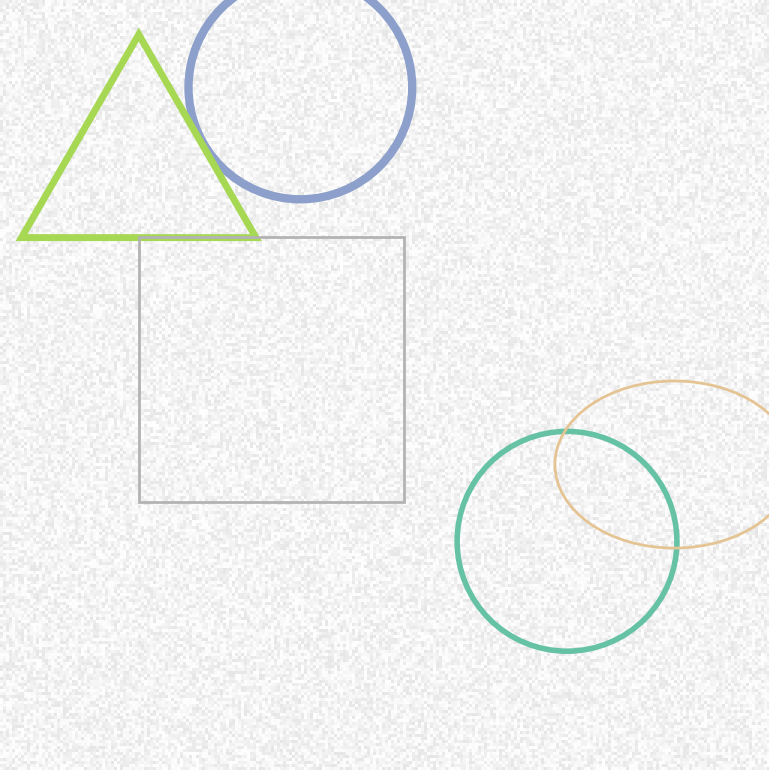[{"shape": "circle", "thickness": 2, "radius": 0.71, "center": [0.736, 0.297]}, {"shape": "circle", "thickness": 3, "radius": 0.73, "center": [0.39, 0.886]}, {"shape": "triangle", "thickness": 2.5, "radius": 0.88, "center": [0.18, 0.779]}, {"shape": "oval", "thickness": 1, "radius": 0.77, "center": [0.876, 0.397]}, {"shape": "square", "thickness": 1, "radius": 0.86, "center": [0.353, 0.52]}]